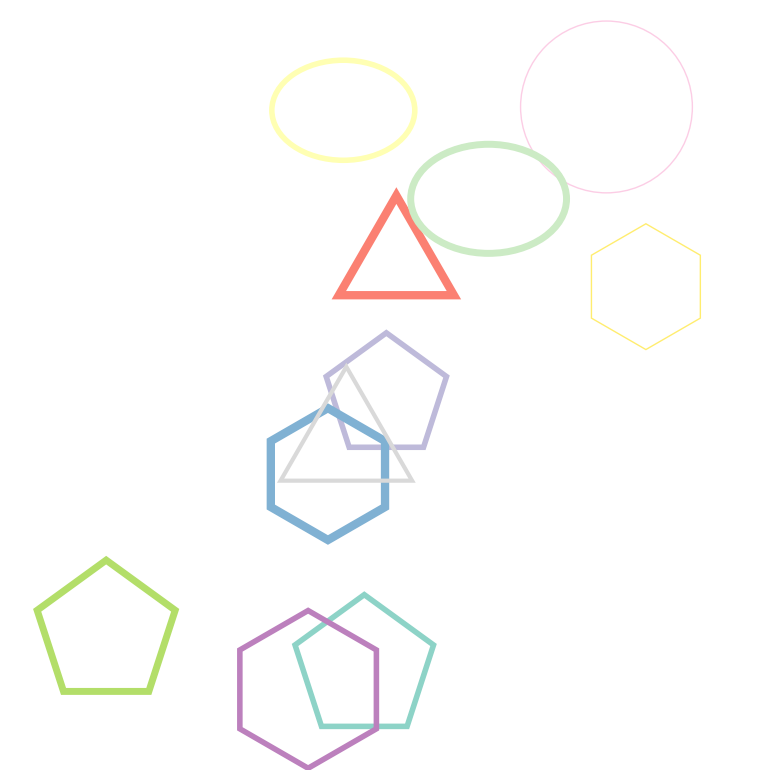[{"shape": "pentagon", "thickness": 2, "radius": 0.47, "center": [0.473, 0.133]}, {"shape": "oval", "thickness": 2, "radius": 0.46, "center": [0.446, 0.857]}, {"shape": "pentagon", "thickness": 2, "radius": 0.41, "center": [0.502, 0.486]}, {"shape": "triangle", "thickness": 3, "radius": 0.43, "center": [0.515, 0.66]}, {"shape": "hexagon", "thickness": 3, "radius": 0.43, "center": [0.426, 0.384]}, {"shape": "pentagon", "thickness": 2.5, "radius": 0.47, "center": [0.138, 0.178]}, {"shape": "circle", "thickness": 0.5, "radius": 0.56, "center": [0.788, 0.861]}, {"shape": "triangle", "thickness": 1.5, "radius": 0.49, "center": [0.45, 0.425]}, {"shape": "hexagon", "thickness": 2, "radius": 0.51, "center": [0.4, 0.105]}, {"shape": "oval", "thickness": 2.5, "radius": 0.51, "center": [0.635, 0.742]}, {"shape": "hexagon", "thickness": 0.5, "radius": 0.41, "center": [0.839, 0.628]}]